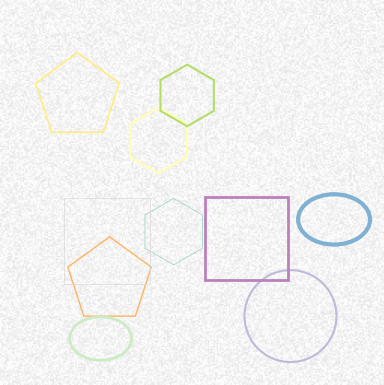[{"shape": "hexagon", "thickness": 0.5, "radius": 0.43, "center": [0.451, 0.398]}, {"shape": "hexagon", "thickness": 1.5, "radius": 0.43, "center": [0.412, 0.635]}, {"shape": "circle", "thickness": 1.5, "radius": 0.6, "center": [0.755, 0.179]}, {"shape": "oval", "thickness": 3, "radius": 0.47, "center": [0.868, 0.43]}, {"shape": "pentagon", "thickness": 1, "radius": 0.57, "center": [0.285, 0.271]}, {"shape": "hexagon", "thickness": 1.5, "radius": 0.4, "center": [0.486, 0.752]}, {"shape": "square", "thickness": 0.5, "radius": 0.56, "center": [0.278, 0.374]}, {"shape": "square", "thickness": 2, "radius": 0.54, "center": [0.641, 0.38]}, {"shape": "oval", "thickness": 2, "radius": 0.4, "center": [0.262, 0.121]}, {"shape": "pentagon", "thickness": 1, "radius": 0.57, "center": [0.201, 0.749]}]